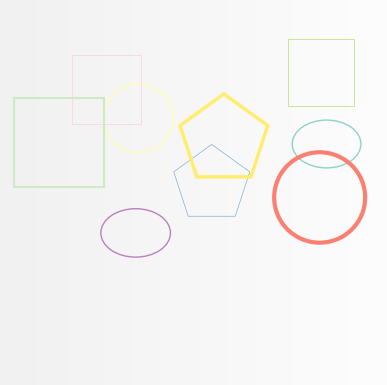[{"shape": "oval", "thickness": 1, "radius": 0.44, "center": [0.843, 0.626]}, {"shape": "circle", "thickness": 1, "radius": 0.45, "center": [0.357, 0.692]}, {"shape": "circle", "thickness": 3, "radius": 0.59, "center": [0.825, 0.487]}, {"shape": "pentagon", "thickness": 0.5, "radius": 0.52, "center": [0.546, 0.522]}, {"shape": "square", "thickness": 0.5, "radius": 0.43, "center": [0.828, 0.812]}, {"shape": "square", "thickness": 0.5, "radius": 0.44, "center": [0.276, 0.768]}, {"shape": "oval", "thickness": 1, "radius": 0.45, "center": [0.35, 0.395]}, {"shape": "square", "thickness": 1.5, "radius": 0.58, "center": [0.153, 0.63]}, {"shape": "pentagon", "thickness": 2.5, "radius": 0.6, "center": [0.578, 0.637]}]